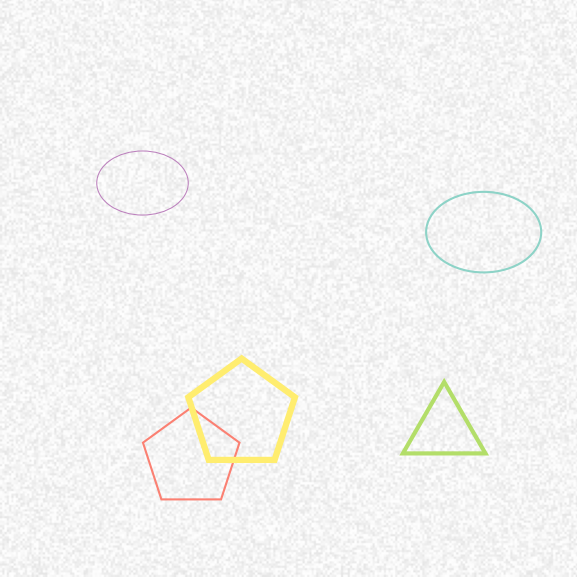[{"shape": "oval", "thickness": 1, "radius": 0.5, "center": [0.838, 0.597]}, {"shape": "pentagon", "thickness": 1, "radius": 0.44, "center": [0.331, 0.205]}, {"shape": "triangle", "thickness": 2, "radius": 0.41, "center": [0.769, 0.255]}, {"shape": "oval", "thickness": 0.5, "radius": 0.4, "center": [0.247, 0.682]}, {"shape": "pentagon", "thickness": 3, "radius": 0.49, "center": [0.418, 0.281]}]